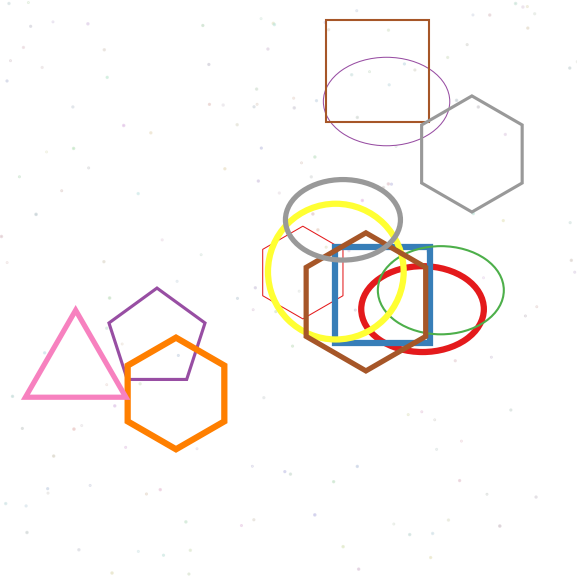[{"shape": "hexagon", "thickness": 0.5, "radius": 0.4, "center": [0.524, 0.527]}, {"shape": "oval", "thickness": 3, "radius": 0.53, "center": [0.732, 0.464]}, {"shape": "square", "thickness": 3, "radius": 0.41, "center": [0.662, 0.489]}, {"shape": "oval", "thickness": 1, "radius": 0.55, "center": [0.763, 0.497]}, {"shape": "pentagon", "thickness": 1.5, "radius": 0.44, "center": [0.272, 0.413]}, {"shape": "oval", "thickness": 0.5, "radius": 0.55, "center": [0.669, 0.823]}, {"shape": "hexagon", "thickness": 3, "radius": 0.48, "center": [0.305, 0.318]}, {"shape": "circle", "thickness": 3, "radius": 0.59, "center": [0.582, 0.529]}, {"shape": "square", "thickness": 1, "radius": 0.44, "center": [0.653, 0.876]}, {"shape": "hexagon", "thickness": 2.5, "radius": 0.6, "center": [0.634, 0.476]}, {"shape": "triangle", "thickness": 2.5, "radius": 0.5, "center": [0.131, 0.362]}, {"shape": "hexagon", "thickness": 1.5, "radius": 0.5, "center": [0.817, 0.733]}, {"shape": "oval", "thickness": 2.5, "radius": 0.5, "center": [0.594, 0.619]}]